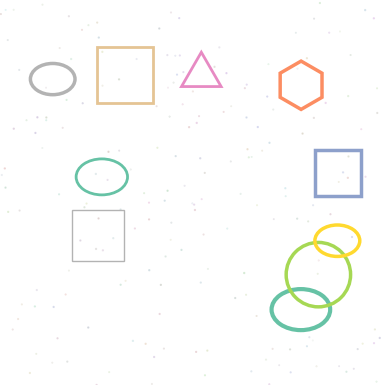[{"shape": "oval", "thickness": 2, "radius": 0.33, "center": [0.264, 0.541]}, {"shape": "oval", "thickness": 3, "radius": 0.38, "center": [0.781, 0.196]}, {"shape": "hexagon", "thickness": 2.5, "radius": 0.31, "center": [0.782, 0.779]}, {"shape": "square", "thickness": 2.5, "radius": 0.3, "center": [0.877, 0.55]}, {"shape": "triangle", "thickness": 2, "radius": 0.3, "center": [0.523, 0.805]}, {"shape": "circle", "thickness": 2.5, "radius": 0.42, "center": [0.827, 0.287]}, {"shape": "oval", "thickness": 2.5, "radius": 0.29, "center": [0.876, 0.375]}, {"shape": "square", "thickness": 2, "radius": 0.36, "center": [0.324, 0.805]}, {"shape": "oval", "thickness": 2.5, "radius": 0.29, "center": [0.137, 0.795]}, {"shape": "square", "thickness": 1, "radius": 0.33, "center": [0.255, 0.389]}]